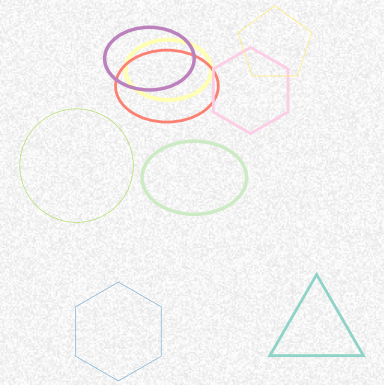[{"shape": "triangle", "thickness": 2, "radius": 0.7, "center": [0.822, 0.146]}, {"shape": "oval", "thickness": 3, "radius": 0.56, "center": [0.437, 0.819]}, {"shape": "oval", "thickness": 2, "radius": 0.67, "center": [0.434, 0.776]}, {"shape": "hexagon", "thickness": 0.5, "radius": 0.64, "center": [0.308, 0.139]}, {"shape": "circle", "thickness": 0.5, "radius": 0.74, "center": [0.199, 0.57]}, {"shape": "hexagon", "thickness": 2, "radius": 0.56, "center": [0.651, 0.765]}, {"shape": "oval", "thickness": 2.5, "radius": 0.58, "center": [0.388, 0.848]}, {"shape": "oval", "thickness": 2.5, "radius": 0.68, "center": [0.505, 0.538]}, {"shape": "pentagon", "thickness": 0.5, "radius": 0.5, "center": [0.714, 0.884]}]